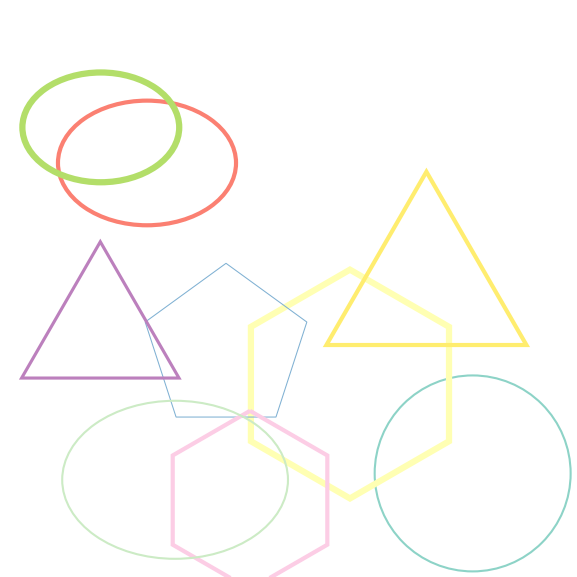[{"shape": "circle", "thickness": 1, "radius": 0.85, "center": [0.818, 0.179]}, {"shape": "hexagon", "thickness": 3, "radius": 0.99, "center": [0.606, 0.334]}, {"shape": "oval", "thickness": 2, "radius": 0.77, "center": [0.255, 0.717]}, {"shape": "pentagon", "thickness": 0.5, "radius": 0.74, "center": [0.391, 0.396]}, {"shape": "oval", "thickness": 3, "radius": 0.68, "center": [0.175, 0.779]}, {"shape": "hexagon", "thickness": 2, "radius": 0.77, "center": [0.433, 0.133]}, {"shape": "triangle", "thickness": 1.5, "radius": 0.79, "center": [0.174, 0.423]}, {"shape": "oval", "thickness": 1, "radius": 0.98, "center": [0.303, 0.168]}, {"shape": "triangle", "thickness": 2, "radius": 1.0, "center": [0.738, 0.502]}]